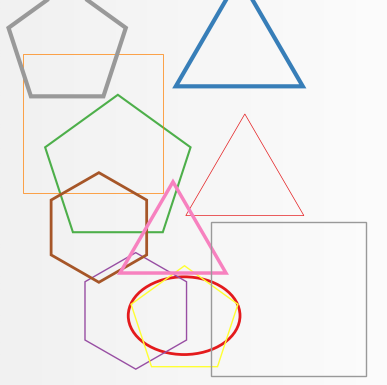[{"shape": "oval", "thickness": 2, "radius": 0.72, "center": [0.475, 0.18]}, {"shape": "triangle", "thickness": 0.5, "radius": 0.88, "center": [0.632, 0.528]}, {"shape": "triangle", "thickness": 3, "radius": 0.95, "center": [0.618, 0.87]}, {"shape": "pentagon", "thickness": 1.5, "radius": 0.99, "center": [0.304, 0.556]}, {"shape": "hexagon", "thickness": 1, "radius": 0.76, "center": [0.35, 0.192]}, {"shape": "square", "thickness": 0.5, "radius": 0.9, "center": [0.241, 0.678]}, {"shape": "pentagon", "thickness": 1, "radius": 0.72, "center": [0.476, 0.165]}, {"shape": "hexagon", "thickness": 2, "radius": 0.71, "center": [0.255, 0.409]}, {"shape": "triangle", "thickness": 2.5, "radius": 0.79, "center": [0.446, 0.37]}, {"shape": "square", "thickness": 1, "radius": 1.0, "center": [0.744, 0.223]}, {"shape": "pentagon", "thickness": 3, "radius": 0.8, "center": [0.173, 0.878]}]